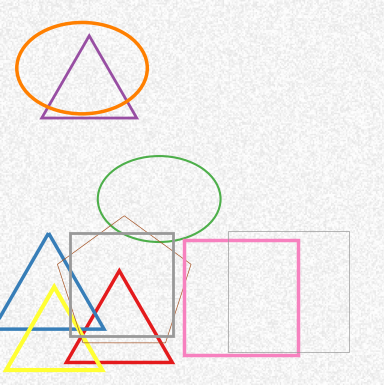[{"shape": "triangle", "thickness": 2.5, "radius": 0.79, "center": [0.31, 0.138]}, {"shape": "triangle", "thickness": 2.5, "radius": 0.83, "center": [0.126, 0.228]}, {"shape": "oval", "thickness": 1.5, "radius": 0.8, "center": [0.413, 0.483]}, {"shape": "triangle", "thickness": 2, "radius": 0.71, "center": [0.232, 0.765]}, {"shape": "oval", "thickness": 2.5, "radius": 0.85, "center": [0.213, 0.823]}, {"shape": "triangle", "thickness": 3, "radius": 0.72, "center": [0.141, 0.111]}, {"shape": "pentagon", "thickness": 0.5, "radius": 0.91, "center": [0.323, 0.257]}, {"shape": "square", "thickness": 2.5, "radius": 0.74, "center": [0.626, 0.227]}, {"shape": "square", "thickness": 2, "radius": 0.67, "center": [0.315, 0.261]}, {"shape": "square", "thickness": 0.5, "radius": 0.79, "center": [0.75, 0.243]}]